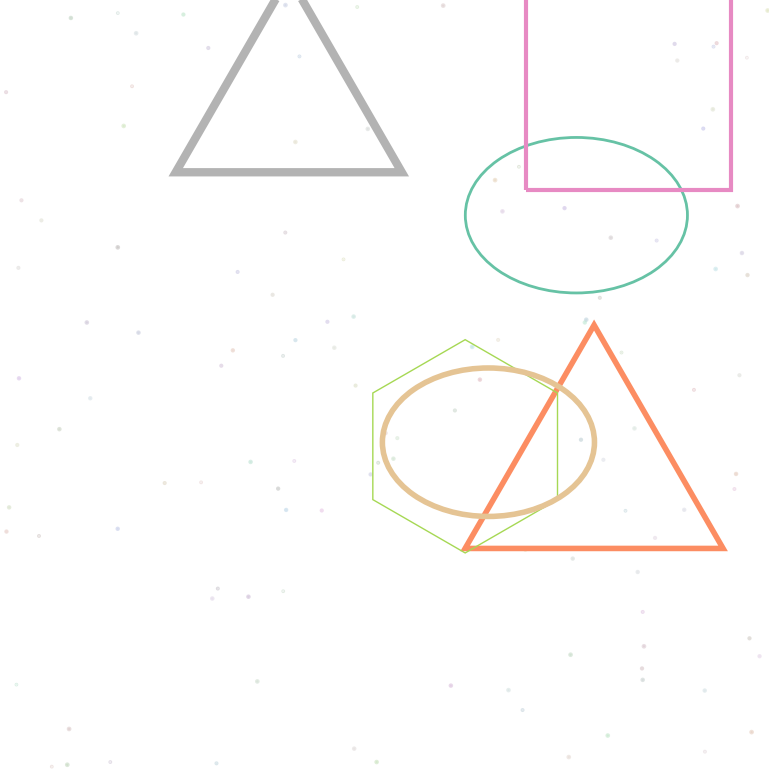[{"shape": "oval", "thickness": 1, "radius": 0.72, "center": [0.749, 0.721]}, {"shape": "triangle", "thickness": 2, "radius": 0.97, "center": [0.772, 0.384]}, {"shape": "square", "thickness": 1.5, "radius": 0.67, "center": [0.816, 0.887]}, {"shape": "hexagon", "thickness": 0.5, "radius": 0.69, "center": [0.604, 0.42]}, {"shape": "oval", "thickness": 2, "radius": 0.69, "center": [0.634, 0.426]}, {"shape": "triangle", "thickness": 3, "radius": 0.85, "center": [0.375, 0.861]}]